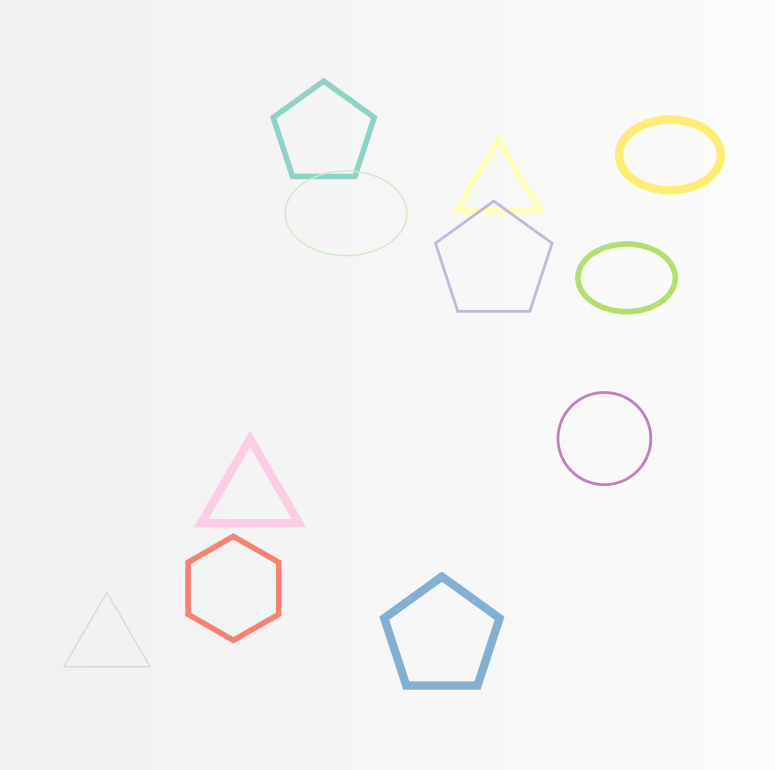[{"shape": "pentagon", "thickness": 2, "radius": 0.34, "center": [0.418, 0.826]}, {"shape": "triangle", "thickness": 2, "radius": 0.31, "center": [0.643, 0.758]}, {"shape": "pentagon", "thickness": 1, "radius": 0.4, "center": [0.637, 0.66]}, {"shape": "hexagon", "thickness": 2, "radius": 0.34, "center": [0.301, 0.236]}, {"shape": "pentagon", "thickness": 3, "radius": 0.39, "center": [0.57, 0.173]}, {"shape": "oval", "thickness": 2, "radius": 0.31, "center": [0.808, 0.639]}, {"shape": "triangle", "thickness": 3, "radius": 0.36, "center": [0.323, 0.357]}, {"shape": "triangle", "thickness": 0.5, "radius": 0.32, "center": [0.138, 0.166]}, {"shape": "circle", "thickness": 1, "radius": 0.3, "center": [0.78, 0.43]}, {"shape": "oval", "thickness": 0.5, "radius": 0.39, "center": [0.447, 0.723]}, {"shape": "oval", "thickness": 3, "radius": 0.33, "center": [0.864, 0.799]}]